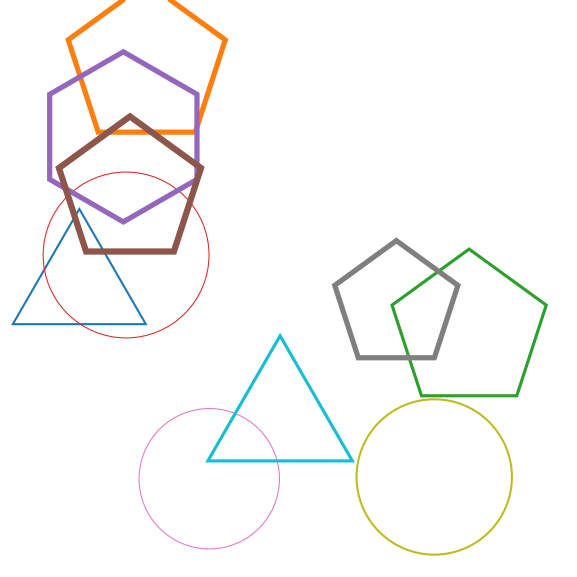[{"shape": "triangle", "thickness": 1, "radius": 0.66, "center": [0.137, 0.504]}, {"shape": "pentagon", "thickness": 2.5, "radius": 0.71, "center": [0.254, 0.886]}, {"shape": "pentagon", "thickness": 1.5, "radius": 0.7, "center": [0.812, 0.427]}, {"shape": "circle", "thickness": 0.5, "radius": 0.72, "center": [0.218, 0.558]}, {"shape": "hexagon", "thickness": 2.5, "radius": 0.74, "center": [0.214, 0.762]}, {"shape": "pentagon", "thickness": 3, "radius": 0.65, "center": [0.225, 0.668]}, {"shape": "circle", "thickness": 0.5, "radius": 0.61, "center": [0.362, 0.17]}, {"shape": "pentagon", "thickness": 2.5, "radius": 0.56, "center": [0.686, 0.47]}, {"shape": "circle", "thickness": 1, "radius": 0.67, "center": [0.752, 0.173]}, {"shape": "triangle", "thickness": 1.5, "radius": 0.72, "center": [0.485, 0.273]}]